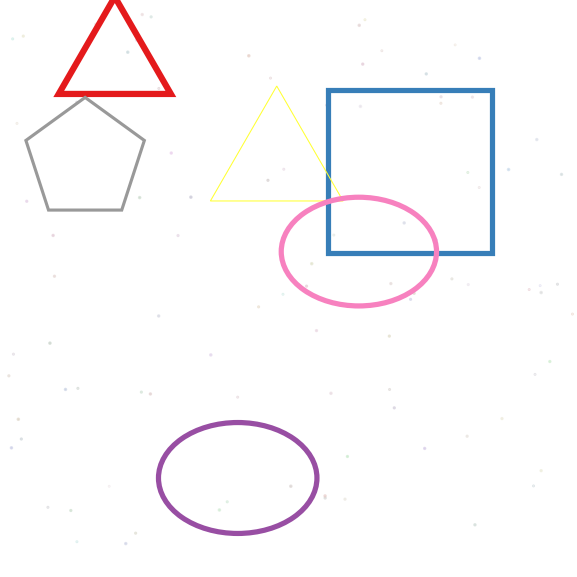[{"shape": "triangle", "thickness": 3, "radius": 0.56, "center": [0.199, 0.892]}, {"shape": "square", "thickness": 2.5, "radius": 0.71, "center": [0.71, 0.702]}, {"shape": "oval", "thickness": 2.5, "radius": 0.69, "center": [0.412, 0.171]}, {"shape": "triangle", "thickness": 0.5, "radius": 0.66, "center": [0.479, 0.717]}, {"shape": "oval", "thickness": 2.5, "radius": 0.67, "center": [0.621, 0.563]}, {"shape": "pentagon", "thickness": 1.5, "radius": 0.54, "center": [0.147, 0.723]}]